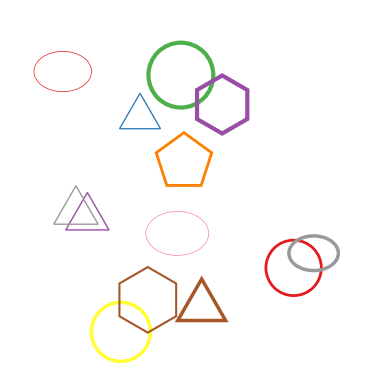[{"shape": "circle", "thickness": 2, "radius": 0.36, "center": [0.763, 0.304]}, {"shape": "oval", "thickness": 0.5, "radius": 0.37, "center": [0.163, 0.814]}, {"shape": "triangle", "thickness": 1, "radius": 0.31, "center": [0.364, 0.696]}, {"shape": "circle", "thickness": 3, "radius": 0.42, "center": [0.47, 0.805]}, {"shape": "hexagon", "thickness": 3, "radius": 0.38, "center": [0.577, 0.729]}, {"shape": "triangle", "thickness": 1, "radius": 0.32, "center": [0.227, 0.435]}, {"shape": "pentagon", "thickness": 2, "radius": 0.38, "center": [0.478, 0.58]}, {"shape": "circle", "thickness": 2.5, "radius": 0.38, "center": [0.314, 0.138]}, {"shape": "triangle", "thickness": 2.5, "radius": 0.36, "center": [0.524, 0.203]}, {"shape": "hexagon", "thickness": 1.5, "radius": 0.43, "center": [0.384, 0.221]}, {"shape": "oval", "thickness": 0.5, "radius": 0.41, "center": [0.46, 0.394]}, {"shape": "oval", "thickness": 2.5, "radius": 0.32, "center": [0.815, 0.342]}, {"shape": "triangle", "thickness": 1, "radius": 0.33, "center": [0.197, 0.451]}]